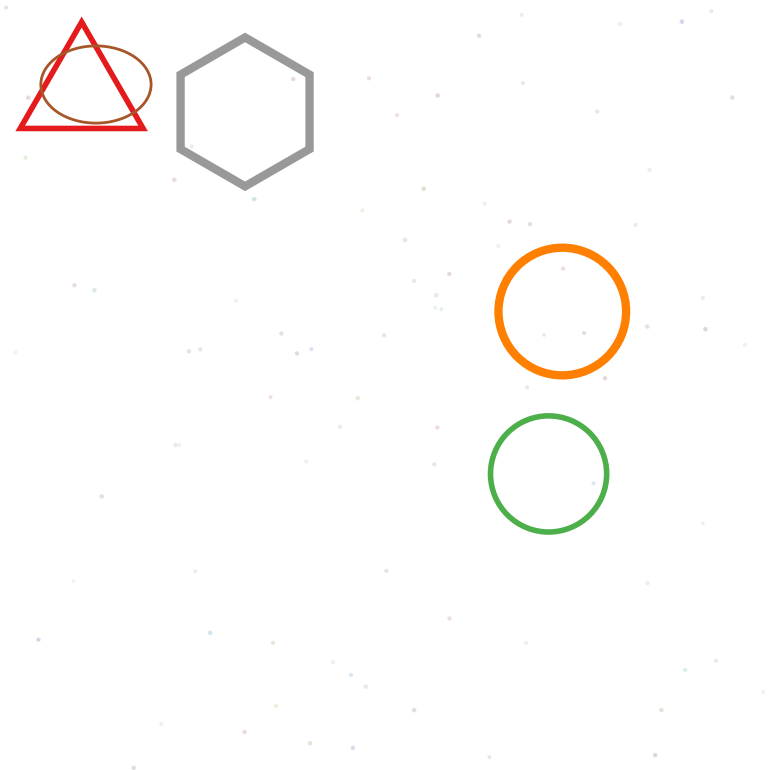[{"shape": "triangle", "thickness": 2, "radius": 0.46, "center": [0.106, 0.879]}, {"shape": "circle", "thickness": 2, "radius": 0.38, "center": [0.712, 0.384]}, {"shape": "circle", "thickness": 3, "radius": 0.41, "center": [0.73, 0.595]}, {"shape": "oval", "thickness": 1, "radius": 0.36, "center": [0.125, 0.89]}, {"shape": "hexagon", "thickness": 3, "radius": 0.48, "center": [0.318, 0.855]}]